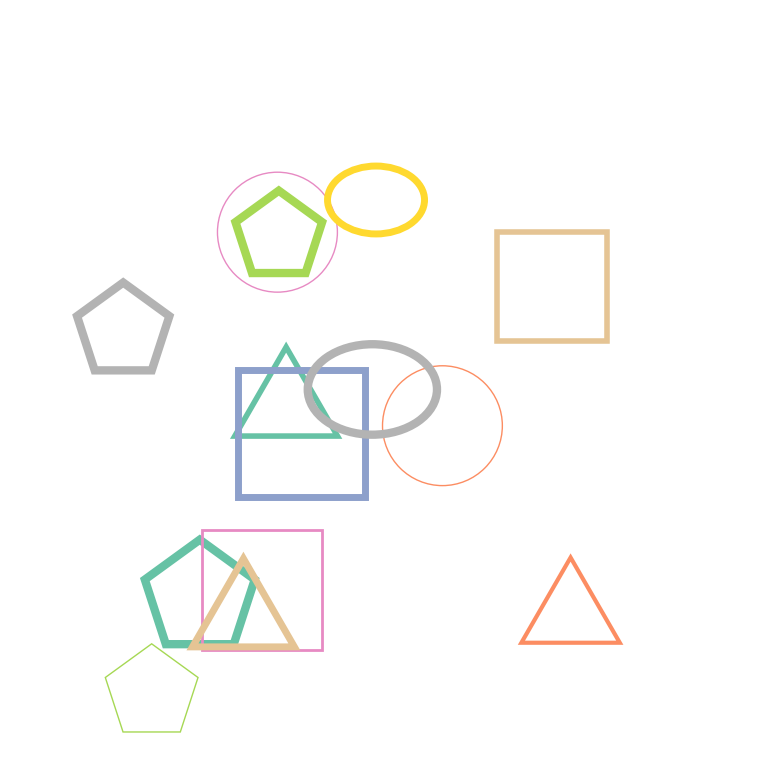[{"shape": "triangle", "thickness": 2, "radius": 0.39, "center": [0.372, 0.472]}, {"shape": "pentagon", "thickness": 3, "radius": 0.38, "center": [0.259, 0.224]}, {"shape": "circle", "thickness": 0.5, "radius": 0.39, "center": [0.575, 0.447]}, {"shape": "triangle", "thickness": 1.5, "radius": 0.37, "center": [0.741, 0.202]}, {"shape": "square", "thickness": 2.5, "radius": 0.41, "center": [0.392, 0.437]}, {"shape": "square", "thickness": 1, "radius": 0.39, "center": [0.34, 0.233]}, {"shape": "circle", "thickness": 0.5, "radius": 0.39, "center": [0.36, 0.698]}, {"shape": "pentagon", "thickness": 3, "radius": 0.3, "center": [0.362, 0.693]}, {"shape": "pentagon", "thickness": 0.5, "radius": 0.32, "center": [0.197, 0.101]}, {"shape": "oval", "thickness": 2.5, "radius": 0.31, "center": [0.488, 0.74]}, {"shape": "triangle", "thickness": 2.5, "radius": 0.38, "center": [0.316, 0.198]}, {"shape": "square", "thickness": 2, "radius": 0.36, "center": [0.717, 0.628]}, {"shape": "oval", "thickness": 3, "radius": 0.42, "center": [0.484, 0.494]}, {"shape": "pentagon", "thickness": 3, "radius": 0.32, "center": [0.16, 0.57]}]